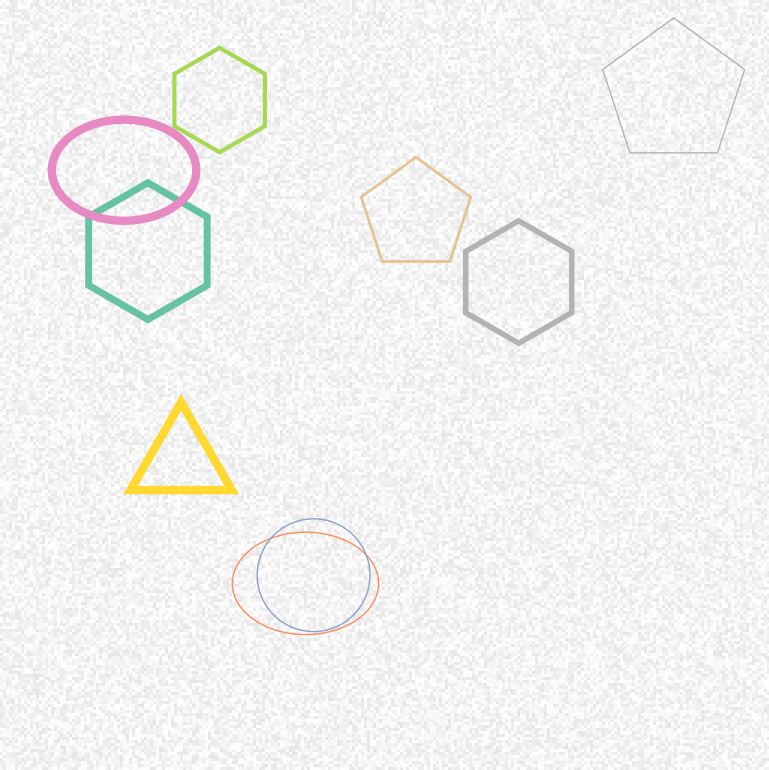[{"shape": "hexagon", "thickness": 2.5, "radius": 0.44, "center": [0.192, 0.674]}, {"shape": "oval", "thickness": 0.5, "radius": 0.47, "center": [0.397, 0.242]}, {"shape": "circle", "thickness": 0.5, "radius": 0.37, "center": [0.407, 0.253]}, {"shape": "oval", "thickness": 3, "radius": 0.47, "center": [0.161, 0.779]}, {"shape": "hexagon", "thickness": 1.5, "radius": 0.34, "center": [0.285, 0.87]}, {"shape": "triangle", "thickness": 3, "radius": 0.38, "center": [0.235, 0.402]}, {"shape": "pentagon", "thickness": 1, "radius": 0.37, "center": [0.54, 0.721]}, {"shape": "hexagon", "thickness": 2, "radius": 0.4, "center": [0.674, 0.634]}, {"shape": "pentagon", "thickness": 0.5, "radius": 0.48, "center": [0.875, 0.88]}]